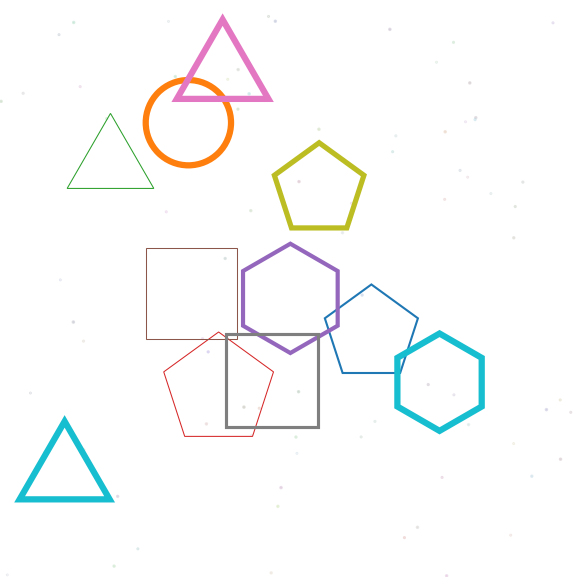[{"shape": "pentagon", "thickness": 1, "radius": 0.42, "center": [0.643, 0.422]}, {"shape": "circle", "thickness": 3, "radius": 0.37, "center": [0.326, 0.787]}, {"shape": "triangle", "thickness": 0.5, "radius": 0.43, "center": [0.191, 0.716]}, {"shape": "pentagon", "thickness": 0.5, "radius": 0.5, "center": [0.379, 0.324]}, {"shape": "hexagon", "thickness": 2, "radius": 0.47, "center": [0.503, 0.482]}, {"shape": "square", "thickness": 0.5, "radius": 0.39, "center": [0.332, 0.491]}, {"shape": "triangle", "thickness": 3, "radius": 0.46, "center": [0.385, 0.874]}, {"shape": "square", "thickness": 1.5, "radius": 0.4, "center": [0.471, 0.34]}, {"shape": "pentagon", "thickness": 2.5, "radius": 0.41, "center": [0.553, 0.67]}, {"shape": "hexagon", "thickness": 3, "radius": 0.42, "center": [0.761, 0.337]}, {"shape": "triangle", "thickness": 3, "radius": 0.45, "center": [0.112, 0.179]}]